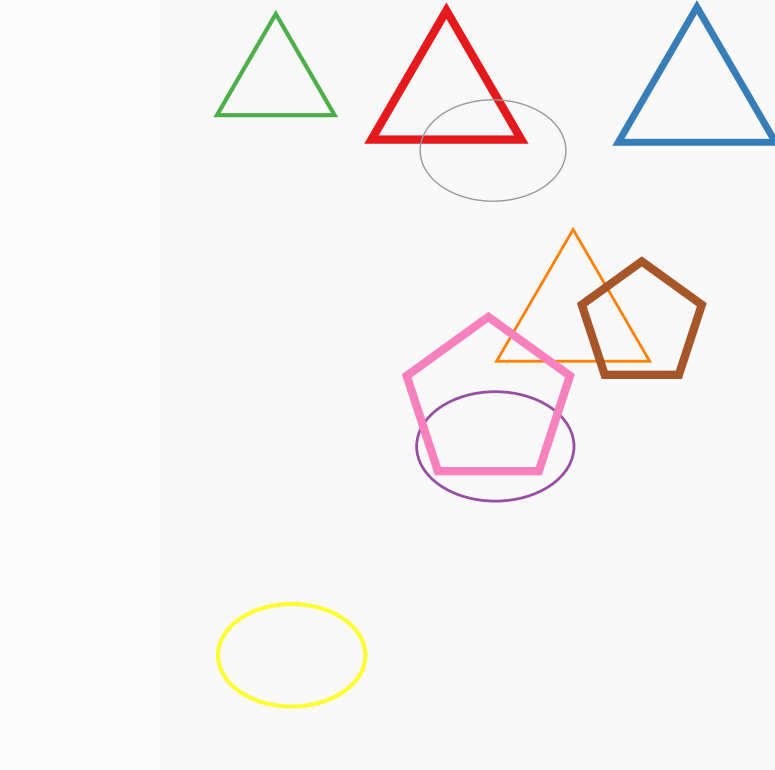[{"shape": "triangle", "thickness": 3, "radius": 0.56, "center": [0.576, 0.875]}, {"shape": "triangle", "thickness": 2.5, "radius": 0.59, "center": [0.899, 0.874]}, {"shape": "triangle", "thickness": 1.5, "radius": 0.44, "center": [0.356, 0.894]}, {"shape": "oval", "thickness": 1, "radius": 0.51, "center": [0.639, 0.42]}, {"shape": "triangle", "thickness": 1, "radius": 0.57, "center": [0.74, 0.588]}, {"shape": "oval", "thickness": 1.5, "radius": 0.48, "center": [0.376, 0.149]}, {"shape": "pentagon", "thickness": 3, "radius": 0.41, "center": [0.828, 0.579]}, {"shape": "pentagon", "thickness": 3, "radius": 0.55, "center": [0.63, 0.478]}, {"shape": "oval", "thickness": 0.5, "radius": 0.47, "center": [0.636, 0.805]}]